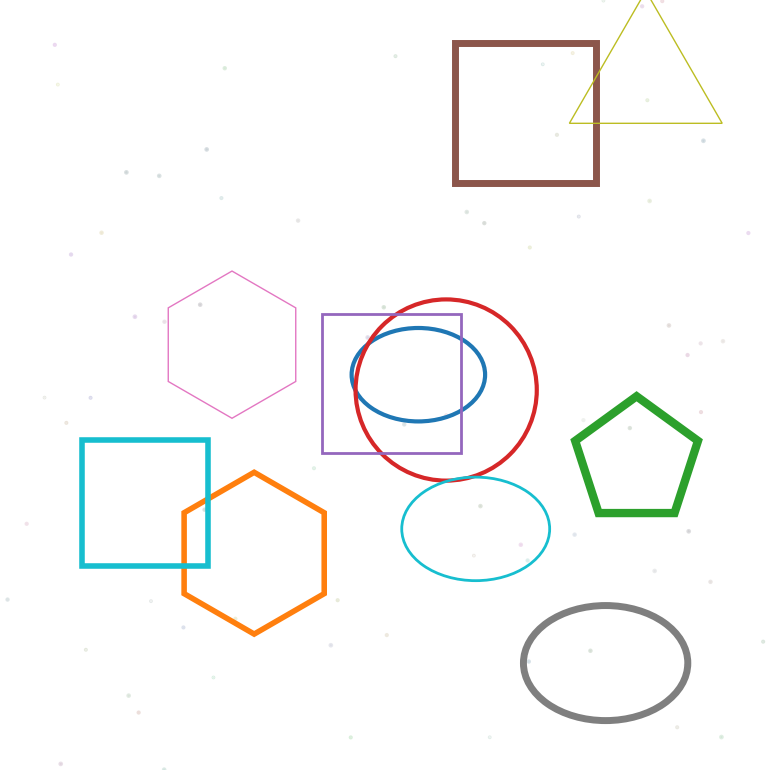[{"shape": "oval", "thickness": 1.5, "radius": 0.43, "center": [0.543, 0.513]}, {"shape": "hexagon", "thickness": 2, "radius": 0.53, "center": [0.33, 0.282]}, {"shape": "pentagon", "thickness": 3, "radius": 0.42, "center": [0.827, 0.402]}, {"shape": "circle", "thickness": 1.5, "radius": 0.59, "center": [0.579, 0.493]}, {"shape": "square", "thickness": 1, "radius": 0.45, "center": [0.508, 0.501]}, {"shape": "square", "thickness": 2.5, "radius": 0.46, "center": [0.683, 0.853]}, {"shape": "hexagon", "thickness": 0.5, "radius": 0.48, "center": [0.301, 0.552]}, {"shape": "oval", "thickness": 2.5, "radius": 0.53, "center": [0.787, 0.139]}, {"shape": "triangle", "thickness": 0.5, "radius": 0.57, "center": [0.839, 0.897]}, {"shape": "oval", "thickness": 1, "radius": 0.48, "center": [0.618, 0.313]}, {"shape": "square", "thickness": 2, "radius": 0.41, "center": [0.189, 0.346]}]